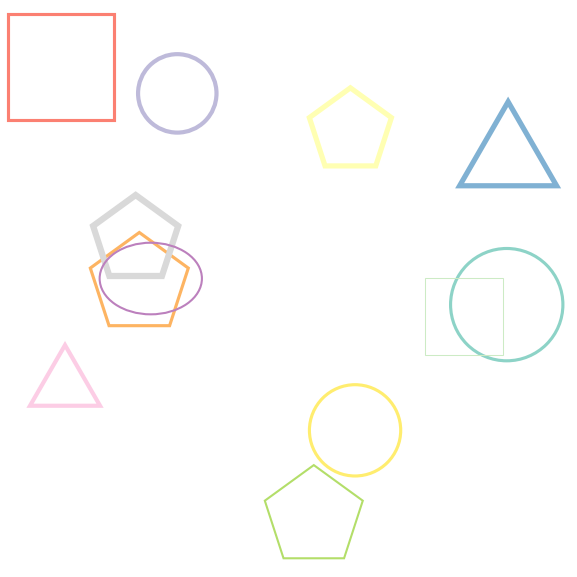[{"shape": "circle", "thickness": 1.5, "radius": 0.49, "center": [0.877, 0.472]}, {"shape": "pentagon", "thickness": 2.5, "radius": 0.37, "center": [0.607, 0.772]}, {"shape": "circle", "thickness": 2, "radius": 0.34, "center": [0.307, 0.837]}, {"shape": "square", "thickness": 1.5, "radius": 0.46, "center": [0.106, 0.883]}, {"shape": "triangle", "thickness": 2.5, "radius": 0.48, "center": [0.88, 0.726]}, {"shape": "pentagon", "thickness": 1.5, "radius": 0.45, "center": [0.241, 0.507]}, {"shape": "pentagon", "thickness": 1, "radius": 0.45, "center": [0.543, 0.105]}, {"shape": "triangle", "thickness": 2, "radius": 0.35, "center": [0.113, 0.332]}, {"shape": "pentagon", "thickness": 3, "radius": 0.39, "center": [0.235, 0.584]}, {"shape": "oval", "thickness": 1, "radius": 0.44, "center": [0.261, 0.517]}, {"shape": "square", "thickness": 0.5, "radius": 0.33, "center": [0.804, 0.451]}, {"shape": "circle", "thickness": 1.5, "radius": 0.4, "center": [0.615, 0.254]}]